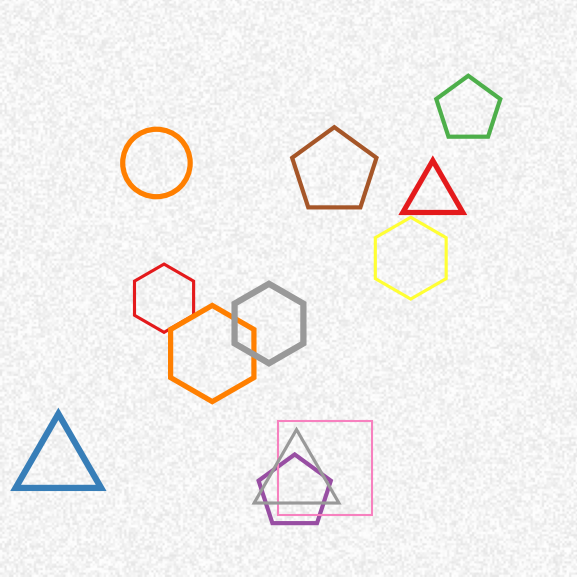[{"shape": "triangle", "thickness": 2.5, "radius": 0.3, "center": [0.749, 0.661]}, {"shape": "hexagon", "thickness": 1.5, "radius": 0.3, "center": [0.284, 0.483]}, {"shape": "triangle", "thickness": 3, "radius": 0.43, "center": [0.101, 0.197]}, {"shape": "pentagon", "thickness": 2, "radius": 0.29, "center": [0.811, 0.81]}, {"shape": "pentagon", "thickness": 2, "radius": 0.33, "center": [0.51, 0.146]}, {"shape": "hexagon", "thickness": 2.5, "radius": 0.42, "center": [0.368, 0.387]}, {"shape": "circle", "thickness": 2.5, "radius": 0.29, "center": [0.271, 0.717]}, {"shape": "hexagon", "thickness": 1.5, "radius": 0.35, "center": [0.711, 0.552]}, {"shape": "pentagon", "thickness": 2, "radius": 0.38, "center": [0.579, 0.702]}, {"shape": "square", "thickness": 1, "radius": 0.41, "center": [0.563, 0.188]}, {"shape": "hexagon", "thickness": 3, "radius": 0.34, "center": [0.466, 0.439]}, {"shape": "triangle", "thickness": 1.5, "radius": 0.42, "center": [0.513, 0.17]}]